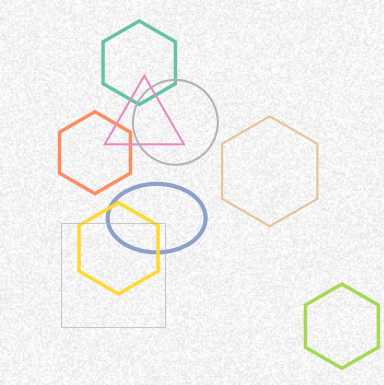[{"shape": "hexagon", "thickness": 2.5, "radius": 0.54, "center": [0.362, 0.837]}, {"shape": "hexagon", "thickness": 2.5, "radius": 0.53, "center": [0.247, 0.603]}, {"shape": "oval", "thickness": 3, "radius": 0.64, "center": [0.407, 0.433]}, {"shape": "triangle", "thickness": 1.5, "radius": 0.59, "center": [0.375, 0.685]}, {"shape": "hexagon", "thickness": 2.5, "radius": 0.55, "center": [0.888, 0.153]}, {"shape": "hexagon", "thickness": 2.5, "radius": 0.59, "center": [0.308, 0.355]}, {"shape": "hexagon", "thickness": 1.5, "radius": 0.71, "center": [0.701, 0.555]}, {"shape": "circle", "thickness": 1.5, "radius": 0.55, "center": [0.456, 0.682]}, {"shape": "square", "thickness": 0.5, "radius": 0.67, "center": [0.293, 0.287]}]